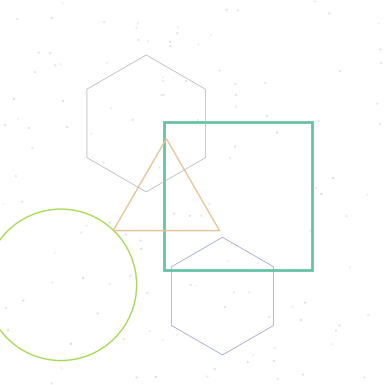[{"shape": "square", "thickness": 2, "radius": 0.96, "center": [0.619, 0.491]}, {"shape": "hexagon", "thickness": 0.5, "radius": 0.76, "center": [0.578, 0.231]}, {"shape": "circle", "thickness": 1, "radius": 0.98, "center": [0.158, 0.26]}, {"shape": "triangle", "thickness": 1, "radius": 0.8, "center": [0.432, 0.481]}, {"shape": "hexagon", "thickness": 0.5, "radius": 0.89, "center": [0.38, 0.679]}]